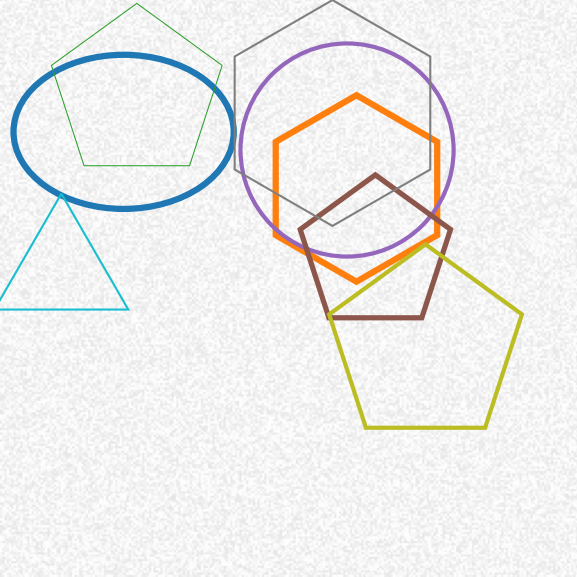[{"shape": "oval", "thickness": 3, "radius": 0.95, "center": [0.214, 0.771]}, {"shape": "hexagon", "thickness": 3, "radius": 0.81, "center": [0.617, 0.673]}, {"shape": "pentagon", "thickness": 0.5, "radius": 0.78, "center": [0.237, 0.838]}, {"shape": "circle", "thickness": 2, "radius": 0.92, "center": [0.601, 0.739]}, {"shape": "pentagon", "thickness": 2.5, "radius": 0.68, "center": [0.65, 0.56]}, {"shape": "hexagon", "thickness": 1, "radius": 0.98, "center": [0.576, 0.803]}, {"shape": "pentagon", "thickness": 2, "radius": 0.88, "center": [0.737, 0.4]}, {"shape": "triangle", "thickness": 1, "radius": 0.67, "center": [0.106, 0.53]}]